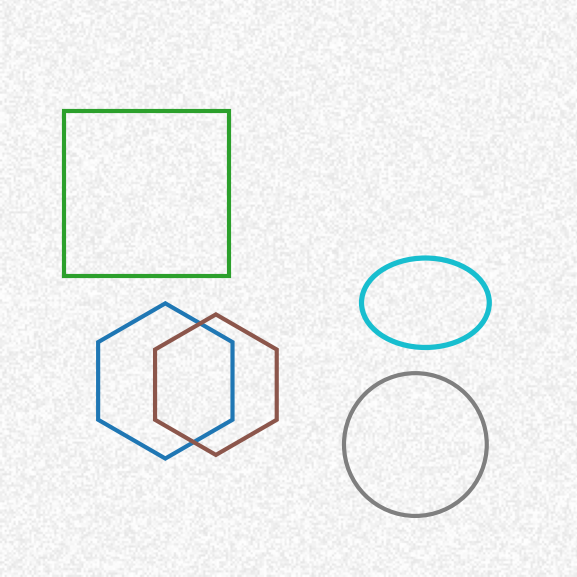[{"shape": "hexagon", "thickness": 2, "radius": 0.67, "center": [0.286, 0.34]}, {"shape": "square", "thickness": 2, "radius": 0.71, "center": [0.254, 0.664]}, {"shape": "hexagon", "thickness": 2, "radius": 0.61, "center": [0.374, 0.333]}, {"shape": "circle", "thickness": 2, "radius": 0.62, "center": [0.719, 0.229]}, {"shape": "oval", "thickness": 2.5, "radius": 0.55, "center": [0.737, 0.475]}]